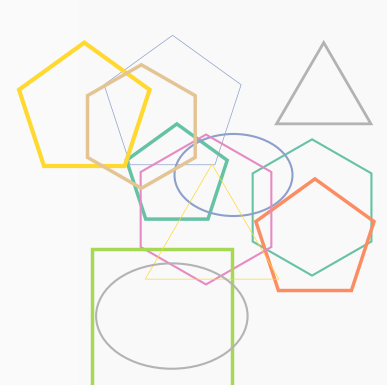[{"shape": "pentagon", "thickness": 2.5, "radius": 0.68, "center": [0.456, 0.541]}, {"shape": "hexagon", "thickness": 1.5, "radius": 0.88, "center": [0.805, 0.461]}, {"shape": "pentagon", "thickness": 2.5, "radius": 0.8, "center": [0.813, 0.375]}, {"shape": "oval", "thickness": 1.5, "radius": 0.76, "center": [0.603, 0.545]}, {"shape": "pentagon", "thickness": 0.5, "radius": 0.93, "center": [0.445, 0.722]}, {"shape": "hexagon", "thickness": 1.5, "radius": 0.97, "center": [0.532, 0.456]}, {"shape": "square", "thickness": 2.5, "radius": 0.9, "center": [0.418, 0.173]}, {"shape": "pentagon", "thickness": 3, "radius": 0.89, "center": [0.218, 0.712]}, {"shape": "triangle", "thickness": 0.5, "radius": 1.0, "center": [0.547, 0.374]}, {"shape": "hexagon", "thickness": 2.5, "radius": 0.8, "center": [0.365, 0.671]}, {"shape": "triangle", "thickness": 2, "radius": 0.7, "center": [0.835, 0.749]}, {"shape": "oval", "thickness": 1.5, "radius": 0.98, "center": [0.443, 0.179]}]